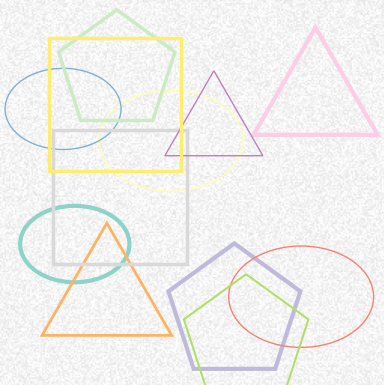[{"shape": "oval", "thickness": 3, "radius": 0.71, "center": [0.194, 0.366]}, {"shape": "oval", "thickness": 1, "radius": 0.94, "center": [0.444, 0.634]}, {"shape": "pentagon", "thickness": 3, "radius": 0.9, "center": [0.609, 0.188]}, {"shape": "oval", "thickness": 1, "radius": 0.94, "center": [0.782, 0.229]}, {"shape": "oval", "thickness": 1, "radius": 0.75, "center": [0.164, 0.717]}, {"shape": "triangle", "thickness": 2, "radius": 0.97, "center": [0.277, 0.226]}, {"shape": "pentagon", "thickness": 1.5, "radius": 0.85, "center": [0.639, 0.118]}, {"shape": "triangle", "thickness": 3, "radius": 0.93, "center": [0.82, 0.743]}, {"shape": "square", "thickness": 2.5, "radius": 0.87, "center": [0.311, 0.489]}, {"shape": "triangle", "thickness": 1, "radius": 0.74, "center": [0.555, 0.669]}, {"shape": "pentagon", "thickness": 2.5, "radius": 0.79, "center": [0.303, 0.816]}, {"shape": "square", "thickness": 2.5, "radius": 0.86, "center": [0.299, 0.729]}]